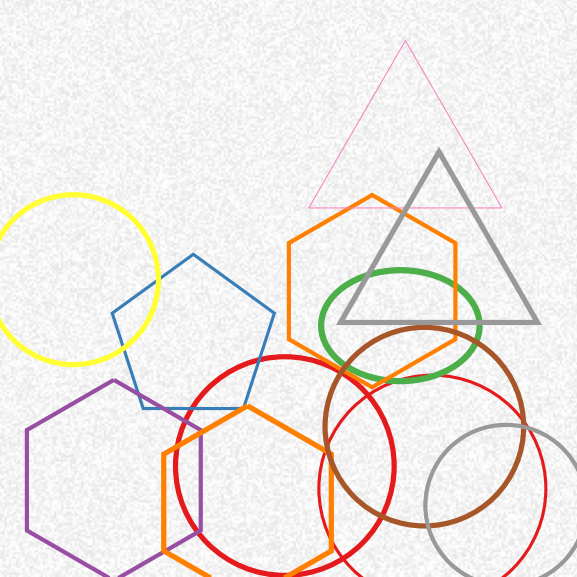[{"shape": "circle", "thickness": 2.5, "radius": 0.95, "center": [0.493, 0.192]}, {"shape": "circle", "thickness": 1.5, "radius": 0.98, "center": [0.749, 0.153]}, {"shape": "pentagon", "thickness": 1.5, "radius": 0.74, "center": [0.335, 0.411]}, {"shape": "oval", "thickness": 3, "radius": 0.69, "center": [0.693, 0.435]}, {"shape": "hexagon", "thickness": 2, "radius": 0.87, "center": [0.197, 0.168]}, {"shape": "hexagon", "thickness": 2, "radius": 0.83, "center": [0.644, 0.495]}, {"shape": "hexagon", "thickness": 2.5, "radius": 0.84, "center": [0.429, 0.129]}, {"shape": "circle", "thickness": 2.5, "radius": 0.74, "center": [0.127, 0.515]}, {"shape": "circle", "thickness": 2.5, "radius": 0.86, "center": [0.735, 0.26]}, {"shape": "triangle", "thickness": 0.5, "radius": 0.97, "center": [0.702, 0.736]}, {"shape": "circle", "thickness": 2, "radius": 0.7, "center": [0.876, 0.124]}, {"shape": "triangle", "thickness": 2.5, "radius": 0.98, "center": [0.76, 0.539]}]